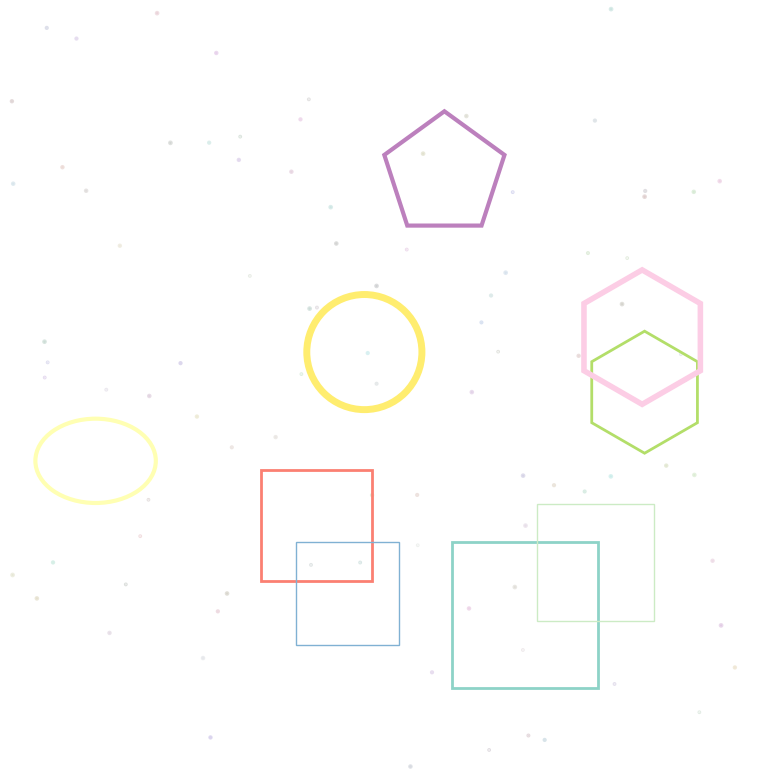[{"shape": "square", "thickness": 1, "radius": 0.48, "center": [0.682, 0.202]}, {"shape": "oval", "thickness": 1.5, "radius": 0.39, "center": [0.124, 0.402]}, {"shape": "square", "thickness": 1, "radius": 0.36, "center": [0.411, 0.318]}, {"shape": "square", "thickness": 0.5, "radius": 0.33, "center": [0.451, 0.229]}, {"shape": "hexagon", "thickness": 1, "radius": 0.4, "center": [0.837, 0.491]}, {"shape": "hexagon", "thickness": 2, "radius": 0.44, "center": [0.834, 0.562]}, {"shape": "pentagon", "thickness": 1.5, "radius": 0.41, "center": [0.577, 0.773]}, {"shape": "square", "thickness": 0.5, "radius": 0.38, "center": [0.774, 0.269]}, {"shape": "circle", "thickness": 2.5, "radius": 0.37, "center": [0.473, 0.543]}]